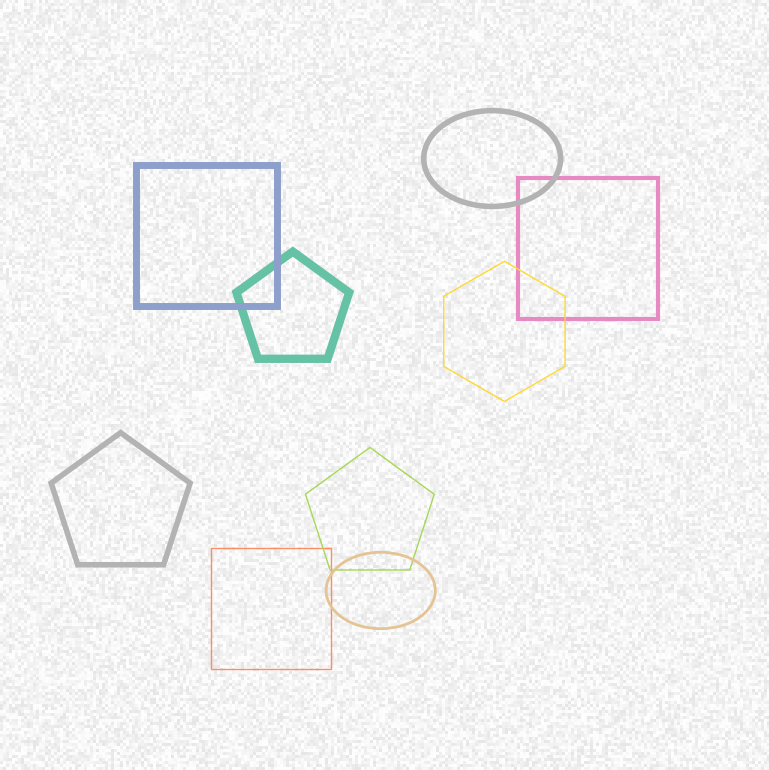[{"shape": "pentagon", "thickness": 3, "radius": 0.38, "center": [0.38, 0.596]}, {"shape": "square", "thickness": 0.5, "radius": 0.39, "center": [0.352, 0.21]}, {"shape": "square", "thickness": 2.5, "radius": 0.46, "center": [0.269, 0.694]}, {"shape": "square", "thickness": 1.5, "radius": 0.46, "center": [0.763, 0.677]}, {"shape": "pentagon", "thickness": 0.5, "radius": 0.44, "center": [0.48, 0.331]}, {"shape": "hexagon", "thickness": 0.5, "radius": 0.46, "center": [0.655, 0.57]}, {"shape": "oval", "thickness": 1, "radius": 0.35, "center": [0.494, 0.233]}, {"shape": "pentagon", "thickness": 2, "radius": 0.47, "center": [0.157, 0.343]}, {"shape": "oval", "thickness": 2, "radius": 0.44, "center": [0.639, 0.794]}]